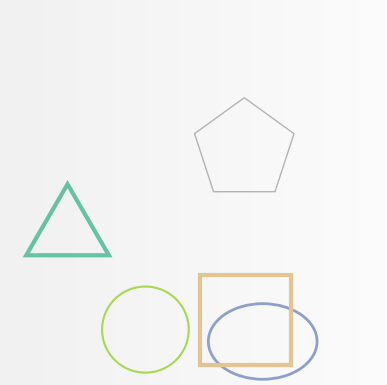[{"shape": "triangle", "thickness": 3, "radius": 0.62, "center": [0.174, 0.399]}, {"shape": "oval", "thickness": 2, "radius": 0.7, "center": [0.678, 0.113]}, {"shape": "circle", "thickness": 1.5, "radius": 0.56, "center": [0.375, 0.144]}, {"shape": "square", "thickness": 3, "radius": 0.59, "center": [0.634, 0.169]}, {"shape": "pentagon", "thickness": 1, "radius": 0.67, "center": [0.63, 0.611]}]